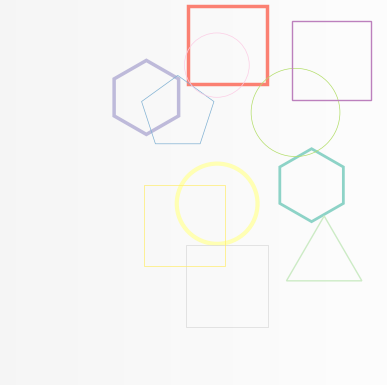[{"shape": "hexagon", "thickness": 2, "radius": 0.47, "center": [0.804, 0.519]}, {"shape": "circle", "thickness": 3, "radius": 0.52, "center": [0.56, 0.471]}, {"shape": "hexagon", "thickness": 2.5, "radius": 0.48, "center": [0.378, 0.747]}, {"shape": "square", "thickness": 2.5, "radius": 0.51, "center": [0.588, 0.883]}, {"shape": "pentagon", "thickness": 0.5, "radius": 0.49, "center": [0.459, 0.706]}, {"shape": "circle", "thickness": 0.5, "radius": 0.57, "center": [0.763, 0.708]}, {"shape": "circle", "thickness": 0.5, "radius": 0.42, "center": [0.56, 0.831]}, {"shape": "square", "thickness": 0.5, "radius": 0.53, "center": [0.586, 0.257]}, {"shape": "square", "thickness": 1, "radius": 0.51, "center": [0.856, 0.843]}, {"shape": "triangle", "thickness": 1, "radius": 0.56, "center": [0.837, 0.327]}, {"shape": "square", "thickness": 0.5, "radius": 0.52, "center": [0.476, 0.414]}]